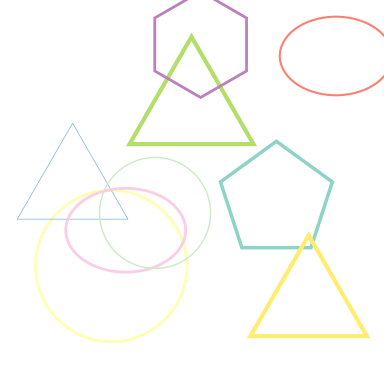[{"shape": "pentagon", "thickness": 2.5, "radius": 0.76, "center": [0.718, 0.48]}, {"shape": "circle", "thickness": 2, "radius": 0.98, "center": [0.289, 0.309]}, {"shape": "oval", "thickness": 1.5, "radius": 0.73, "center": [0.872, 0.855]}, {"shape": "triangle", "thickness": 0.5, "radius": 0.83, "center": [0.189, 0.514]}, {"shape": "triangle", "thickness": 3, "radius": 0.93, "center": [0.497, 0.719]}, {"shape": "oval", "thickness": 2, "radius": 0.78, "center": [0.327, 0.402]}, {"shape": "hexagon", "thickness": 2, "radius": 0.69, "center": [0.521, 0.884]}, {"shape": "circle", "thickness": 1, "radius": 0.72, "center": [0.403, 0.447]}, {"shape": "triangle", "thickness": 3, "radius": 0.87, "center": [0.802, 0.214]}]